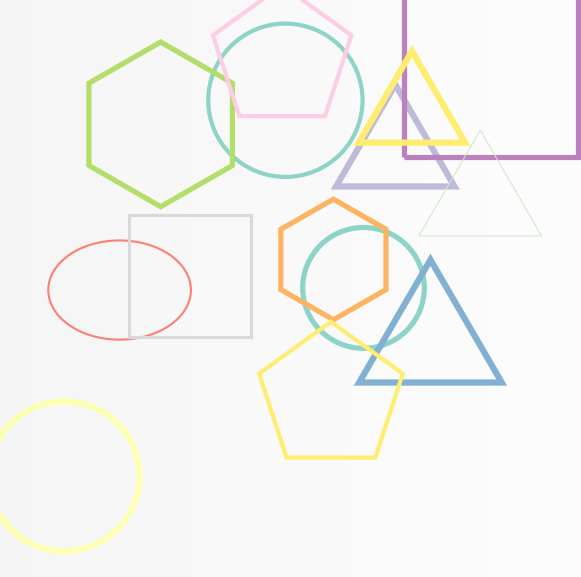[{"shape": "circle", "thickness": 2.5, "radius": 0.52, "center": [0.625, 0.501]}, {"shape": "circle", "thickness": 2, "radius": 0.66, "center": [0.491, 0.826]}, {"shape": "circle", "thickness": 3, "radius": 0.65, "center": [0.11, 0.174]}, {"shape": "triangle", "thickness": 3, "radius": 0.59, "center": [0.68, 0.735]}, {"shape": "oval", "thickness": 1, "radius": 0.61, "center": [0.206, 0.497]}, {"shape": "triangle", "thickness": 3, "radius": 0.71, "center": [0.741, 0.408]}, {"shape": "hexagon", "thickness": 2.5, "radius": 0.52, "center": [0.574, 0.55]}, {"shape": "hexagon", "thickness": 2.5, "radius": 0.71, "center": [0.276, 0.784]}, {"shape": "pentagon", "thickness": 2, "radius": 0.63, "center": [0.485, 0.899]}, {"shape": "square", "thickness": 1.5, "radius": 0.53, "center": [0.327, 0.521]}, {"shape": "square", "thickness": 2.5, "radius": 0.75, "center": [0.845, 0.877]}, {"shape": "triangle", "thickness": 0.5, "radius": 0.61, "center": [0.826, 0.652]}, {"shape": "triangle", "thickness": 3, "radius": 0.53, "center": [0.709, 0.805]}, {"shape": "pentagon", "thickness": 2, "radius": 0.65, "center": [0.569, 0.312]}]